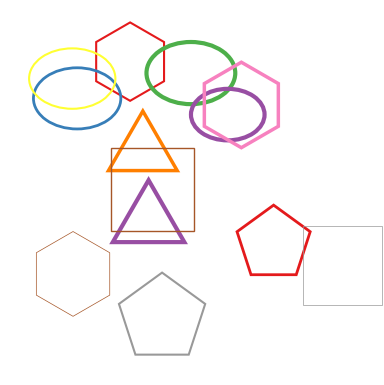[{"shape": "pentagon", "thickness": 2, "radius": 0.5, "center": [0.711, 0.367]}, {"shape": "hexagon", "thickness": 1.5, "radius": 0.51, "center": [0.338, 0.84]}, {"shape": "oval", "thickness": 2, "radius": 0.57, "center": [0.2, 0.744]}, {"shape": "oval", "thickness": 3, "radius": 0.58, "center": [0.496, 0.81]}, {"shape": "triangle", "thickness": 3, "radius": 0.54, "center": [0.386, 0.425]}, {"shape": "oval", "thickness": 3, "radius": 0.48, "center": [0.592, 0.702]}, {"shape": "triangle", "thickness": 2.5, "radius": 0.52, "center": [0.371, 0.608]}, {"shape": "oval", "thickness": 1.5, "radius": 0.56, "center": [0.188, 0.796]}, {"shape": "square", "thickness": 1, "radius": 0.54, "center": [0.396, 0.508]}, {"shape": "hexagon", "thickness": 0.5, "radius": 0.55, "center": [0.19, 0.289]}, {"shape": "hexagon", "thickness": 2.5, "radius": 0.55, "center": [0.627, 0.727]}, {"shape": "pentagon", "thickness": 1.5, "radius": 0.59, "center": [0.421, 0.174]}, {"shape": "square", "thickness": 0.5, "radius": 0.51, "center": [0.89, 0.311]}]